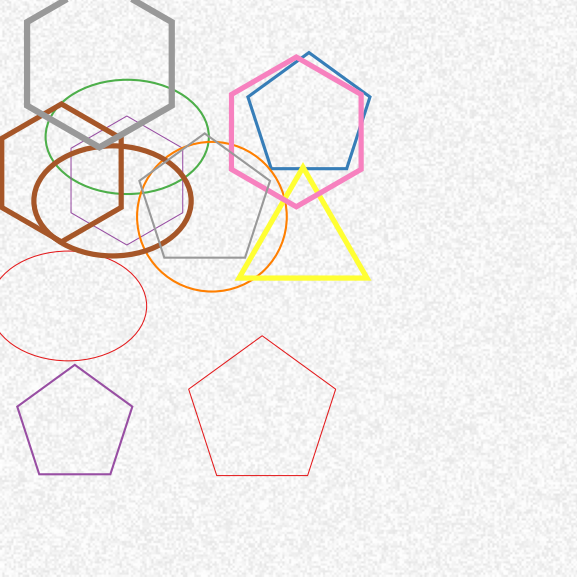[{"shape": "oval", "thickness": 0.5, "radius": 0.68, "center": [0.118, 0.469]}, {"shape": "pentagon", "thickness": 0.5, "radius": 0.67, "center": [0.454, 0.284]}, {"shape": "pentagon", "thickness": 1.5, "radius": 0.56, "center": [0.535, 0.797]}, {"shape": "oval", "thickness": 1, "radius": 0.71, "center": [0.22, 0.762]}, {"shape": "hexagon", "thickness": 0.5, "radius": 0.56, "center": [0.22, 0.687]}, {"shape": "pentagon", "thickness": 1, "radius": 0.52, "center": [0.13, 0.263]}, {"shape": "circle", "thickness": 1, "radius": 0.65, "center": [0.367, 0.624]}, {"shape": "triangle", "thickness": 2.5, "radius": 0.64, "center": [0.525, 0.582]}, {"shape": "oval", "thickness": 2.5, "radius": 0.68, "center": [0.195, 0.651]}, {"shape": "hexagon", "thickness": 2.5, "radius": 0.6, "center": [0.106, 0.7]}, {"shape": "hexagon", "thickness": 2.5, "radius": 0.65, "center": [0.513, 0.771]}, {"shape": "pentagon", "thickness": 1, "radius": 0.59, "center": [0.354, 0.649]}, {"shape": "hexagon", "thickness": 3, "radius": 0.72, "center": [0.172, 0.889]}]